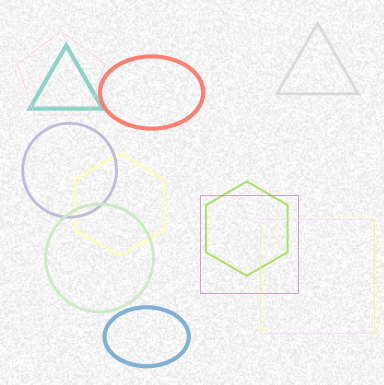[{"shape": "triangle", "thickness": 3, "radius": 0.55, "center": [0.172, 0.772]}, {"shape": "hexagon", "thickness": 1.5, "radius": 0.66, "center": [0.311, 0.468]}, {"shape": "circle", "thickness": 2, "radius": 0.61, "center": [0.181, 0.558]}, {"shape": "oval", "thickness": 3, "radius": 0.67, "center": [0.394, 0.76]}, {"shape": "oval", "thickness": 3, "radius": 0.55, "center": [0.381, 0.125]}, {"shape": "hexagon", "thickness": 1.5, "radius": 0.61, "center": [0.641, 0.406]}, {"shape": "pentagon", "thickness": 0.5, "radius": 0.6, "center": [0.159, 0.798]}, {"shape": "triangle", "thickness": 2, "radius": 0.61, "center": [0.825, 0.817]}, {"shape": "square", "thickness": 0.5, "radius": 0.64, "center": [0.647, 0.367]}, {"shape": "circle", "thickness": 2, "radius": 0.7, "center": [0.259, 0.33]}, {"shape": "square", "thickness": 0.5, "radius": 0.74, "center": [0.823, 0.283]}]